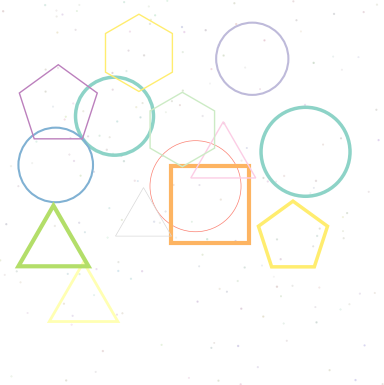[{"shape": "circle", "thickness": 2.5, "radius": 0.51, "center": [0.297, 0.698]}, {"shape": "circle", "thickness": 2.5, "radius": 0.58, "center": [0.794, 0.606]}, {"shape": "triangle", "thickness": 2, "radius": 0.51, "center": [0.217, 0.216]}, {"shape": "circle", "thickness": 1.5, "radius": 0.47, "center": [0.655, 0.847]}, {"shape": "circle", "thickness": 0.5, "radius": 0.59, "center": [0.508, 0.516]}, {"shape": "circle", "thickness": 1.5, "radius": 0.48, "center": [0.145, 0.572]}, {"shape": "square", "thickness": 3, "radius": 0.5, "center": [0.546, 0.469]}, {"shape": "triangle", "thickness": 3, "radius": 0.53, "center": [0.139, 0.361]}, {"shape": "triangle", "thickness": 1, "radius": 0.49, "center": [0.58, 0.586]}, {"shape": "triangle", "thickness": 0.5, "radius": 0.42, "center": [0.373, 0.429]}, {"shape": "pentagon", "thickness": 1, "radius": 0.53, "center": [0.151, 0.725]}, {"shape": "hexagon", "thickness": 1, "radius": 0.48, "center": [0.474, 0.664]}, {"shape": "pentagon", "thickness": 2.5, "radius": 0.47, "center": [0.761, 0.383]}, {"shape": "hexagon", "thickness": 1, "radius": 0.5, "center": [0.361, 0.863]}]